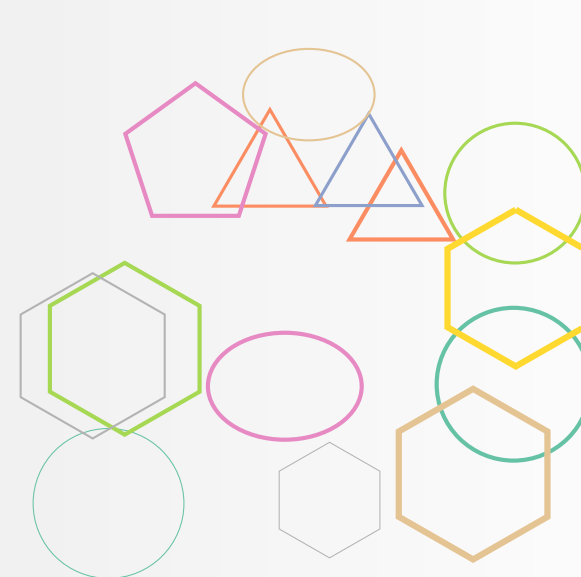[{"shape": "circle", "thickness": 0.5, "radius": 0.65, "center": [0.187, 0.127]}, {"shape": "circle", "thickness": 2, "radius": 0.66, "center": [0.884, 0.334]}, {"shape": "triangle", "thickness": 1.5, "radius": 0.56, "center": [0.464, 0.698]}, {"shape": "triangle", "thickness": 2, "radius": 0.51, "center": [0.69, 0.636]}, {"shape": "triangle", "thickness": 1.5, "radius": 0.53, "center": [0.634, 0.696]}, {"shape": "pentagon", "thickness": 2, "radius": 0.63, "center": [0.336, 0.728]}, {"shape": "oval", "thickness": 2, "radius": 0.66, "center": [0.49, 0.33]}, {"shape": "circle", "thickness": 1.5, "radius": 0.6, "center": [0.886, 0.665]}, {"shape": "hexagon", "thickness": 2, "radius": 0.74, "center": [0.215, 0.395]}, {"shape": "hexagon", "thickness": 3, "radius": 0.68, "center": [0.887, 0.5]}, {"shape": "hexagon", "thickness": 3, "radius": 0.74, "center": [0.814, 0.178]}, {"shape": "oval", "thickness": 1, "radius": 0.57, "center": [0.531, 0.835]}, {"shape": "hexagon", "thickness": 1, "radius": 0.72, "center": [0.159, 0.383]}, {"shape": "hexagon", "thickness": 0.5, "radius": 0.5, "center": [0.567, 0.133]}]